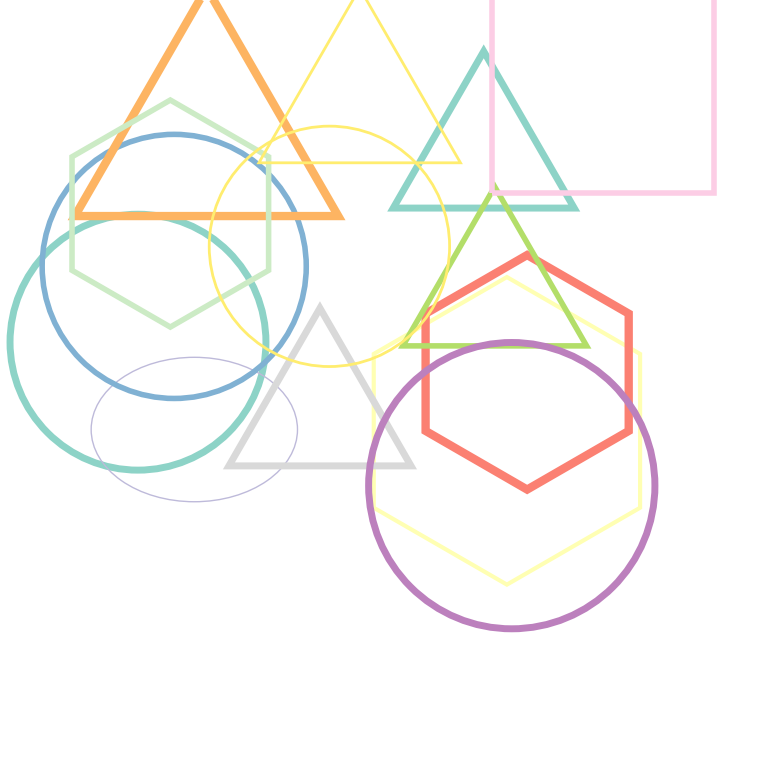[{"shape": "circle", "thickness": 2.5, "radius": 0.83, "center": [0.179, 0.556]}, {"shape": "triangle", "thickness": 2.5, "radius": 0.68, "center": [0.628, 0.798]}, {"shape": "hexagon", "thickness": 1.5, "radius": 1.0, "center": [0.658, 0.44]}, {"shape": "oval", "thickness": 0.5, "radius": 0.67, "center": [0.252, 0.442]}, {"shape": "hexagon", "thickness": 3, "radius": 0.76, "center": [0.685, 0.517]}, {"shape": "circle", "thickness": 2, "radius": 0.86, "center": [0.226, 0.654]}, {"shape": "triangle", "thickness": 3, "radius": 0.99, "center": [0.268, 0.818]}, {"shape": "triangle", "thickness": 2, "radius": 0.69, "center": [0.643, 0.62]}, {"shape": "square", "thickness": 2, "radius": 0.72, "center": [0.783, 0.894]}, {"shape": "triangle", "thickness": 2.5, "radius": 0.68, "center": [0.416, 0.463]}, {"shape": "circle", "thickness": 2.5, "radius": 0.93, "center": [0.665, 0.369]}, {"shape": "hexagon", "thickness": 2, "radius": 0.74, "center": [0.221, 0.723]}, {"shape": "circle", "thickness": 1, "radius": 0.78, "center": [0.428, 0.68]}, {"shape": "triangle", "thickness": 1, "radius": 0.76, "center": [0.467, 0.864]}]